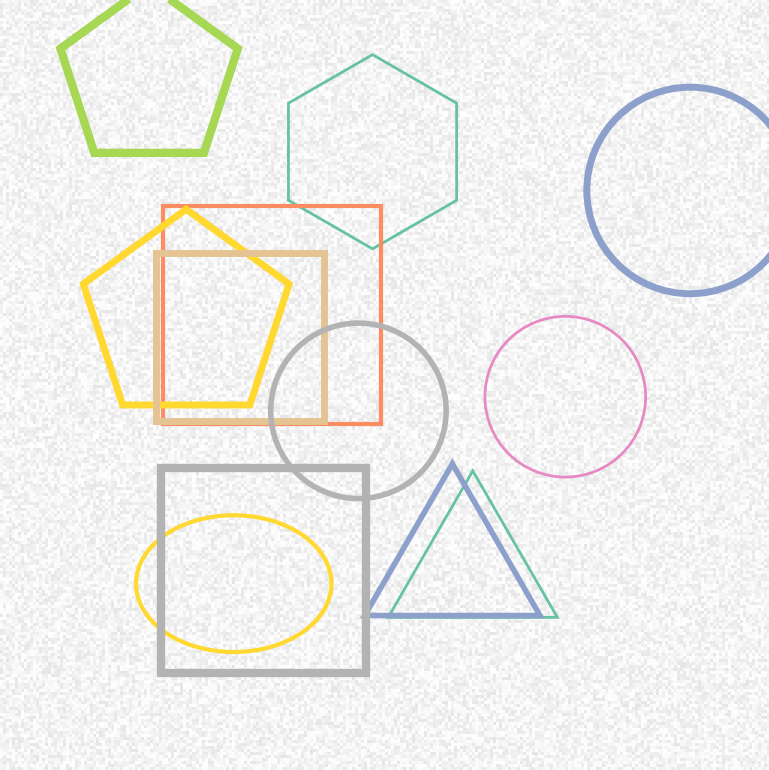[{"shape": "triangle", "thickness": 1, "radius": 0.63, "center": [0.614, 0.262]}, {"shape": "hexagon", "thickness": 1, "radius": 0.63, "center": [0.484, 0.803]}, {"shape": "square", "thickness": 1.5, "radius": 0.71, "center": [0.353, 0.591]}, {"shape": "triangle", "thickness": 2, "radius": 0.66, "center": [0.588, 0.266]}, {"shape": "circle", "thickness": 2.5, "radius": 0.67, "center": [0.896, 0.753]}, {"shape": "circle", "thickness": 1, "radius": 0.52, "center": [0.734, 0.485]}, {"shape": "pentagon", "thickness": 3, "radius": 0.61, "center": [0.194, 0.899]}, {"shape": "oval", "thickness": 1.5, "radius": 0.63, "center": [0.304, 0.242]}, {"shape": "pentagon", "thickness": 2.5, "radius": 0.7, "center": [0.242, 0.588]}, {"shape": "square", "thickness": 2.5, "radius": 0.55, "center": [0.312, 0.562]}, {"shape": "square", "thickness": 3, "radius": 0.67, "center": [0.342, 0.259]}, {"shape": "circle", "thickness": 2, "radius": 0.57, "center": [0.465, 0.466]}]